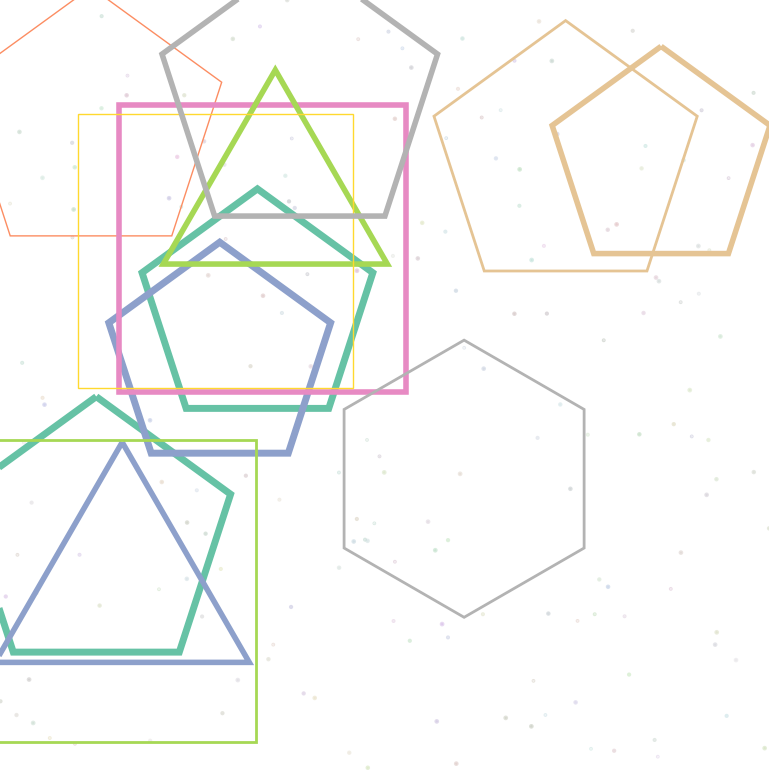[{"shape": "pentagon", "thickness": 2.5, "radius": 0.79, "center": [0.334, 0.597]}, {"shape": "pentagon", "thickness": 2.5, "radius": 0.92, "center": [0.125, 0.301]}, {"shape": "pentagon", "thickness": 0.5, "radius": 0.89, "center": [0.118, 0.838]}, {"shape": "pentagon", "thickness": 2.5, "radius": 0.76, "center": [0.285, 0.534]}, {"shape": "triangle", "thickness": 2, "radius": 0.95, "center": [0.159, 0.235]}, {"shape": "square", "thickness": 2, "radius": 0.93, "center": [0.341, 0.677]}, {"shape": "triangle", "thickness": 2, "radius": 0.84, "center": [0.358, 0.741]}, {"shape": "square", "thickness": 1, "radius": 0.98, "center": [0.137, 0.232]}, {"shape": "square", "thickness": 0.5, "radius": 0.89, "center": [0.28, 0.674]}, {"shape": "pentagon", "thickness": 2, "radius": 0.74, "center": [0.859, 0.791]}, {"shape": "pentagon", "thickness": 1, "radius": 0.9, "center": [0.735, 0.793]}, {"shape": "hexagon", "thickness": 1, "radius": 0.9, "center": [0.603, 0.378]}, {"shape": "pentagon", "thickness": 2, "radius": 0.94, "center": [0.389, 0.872]}]